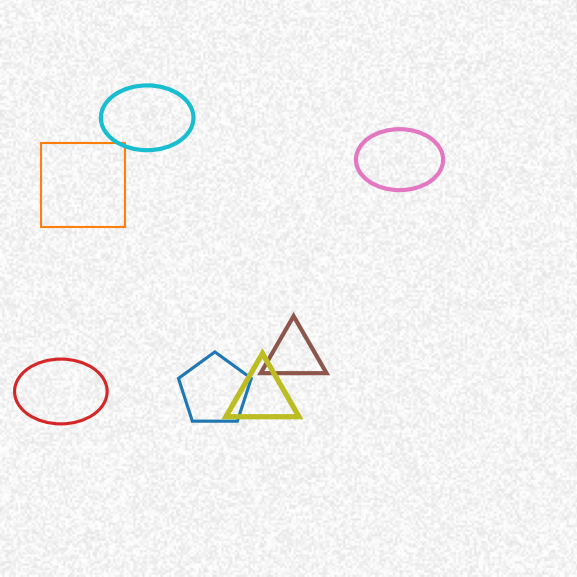[{"shape": "pentagon", "thickness": 1.5, "radius": 0.33, "center": [0.372, 0.323]}, {"shape": "square", "thickness": 1, "radius": 0.36, "center": [0.143, 0.679]}, {"shape": "oval", "thickness": 1.5, "radius": 0.4, "center": [0.105, 0.321]}, {"shape": "triangle", "thickness": 2, "radius": 0.33, "center": [0.508, 0.386]}, {"shape": "oval", "thickness": 2, "radius": 0.38, "center": [0.692, 0.723]}, {"shape": "triangle", "thickness": 2.5, "radius": 0.37, "center": [0.454, 0.314]}, {"shape": "oval", "thickness": 2, "radius": 0.4, "center": [0.255, 0.795]}]